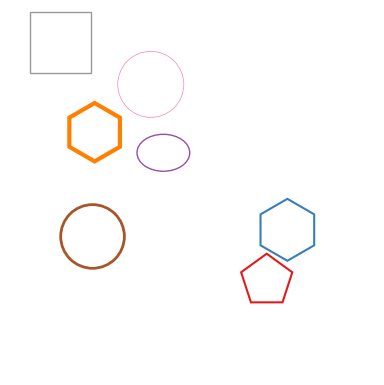[{"shape": "pentagon", "thickness": 1.5, "radius": 0.35, "center": [0.693, 0.271]}, {"shape": "hexagon", "thickness": 1.5, "radius": 0.4, "center": [0.746, 0.403]}, {"shape": "oval", "thickness": 1, "radius": 0.34, "center": [0.424, 0.603]}, {"shape": "hexagon", "thickness": 3, "radius": 0.38, "center": [0.246, 0.657]}, {"shape": "circle", "thickness": 2, "radius": 0.41, "center": [0.24, 0.386]}, {"shape": "circle", "thickness": 0.5, "radius": 0.43, "center": [0.392, 0.781]}, {"shape": "square", "thickness": 1, "radius": 0.4, "center": [0.157, 0.89]}]